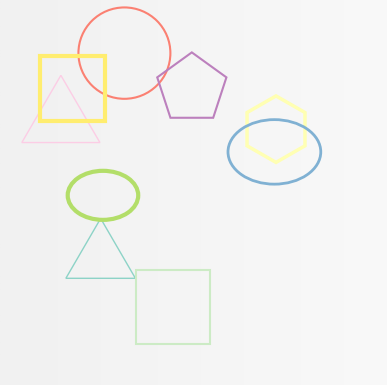[{"shape": "triangle", "thickness": 1, "radius": 0.52, "center": [0.26, 0.329]}, {"shape": "hexagon", "thickness": 2.5, "radius": 0.43, "center": [0.712, 0.664]}, {"shape": "circle", "thickness": 1.5, "radius": 0.59, "center": [0.321, 0.862]}, {"shape": "oval", "thickness": 2, "radius": 0.6, "center": [0.708, 0.605]}, {"shape": "oval", "thickness": 3, "radius": 0.46, "center": [0.266, 0.493]}, {"shape": "triangle", "thickness": 1, "radius": 0.58, "center": [0.157, 0.688]}, {"shape": "pentagon", "thickness": 1.5, "radius": 0.47, "center": [0.495, 0.77]}, {"shape": "square", "thickness": 1.5, "radius": 0.48, "center": [0.447, 0.203]}, {"shape": "square", "thickness": 3, "radius": 0.42, "center": [0.187, 0.77]}]